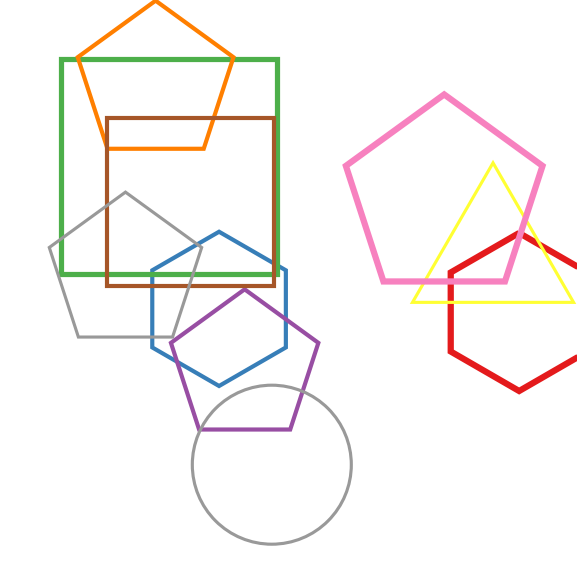[{"shape": "hexagon", "thickness": 3, "radius": 0.68, "center": [0.899, 0.459]}, {"shape": "hexagon", "thickness": 2, "radius": 0.67, "center": [0.379, 0.464]}, {"shape": "square", "thickness": 2.5, "radius": 0.93, "center": [0.293, 0.71]}, {"shape": "pentagon", "thickness": 2, "radius": 0.67, "center": [0.424, 0.364]}, {"shape": "pentagon", "thickness": 2, "radius": 0.71, "center": [0.269, 0.856]}, {"shape": "triangle", "thickness": 1.5, "radius": 0.81, "center": [0.854, 0.556]}, {"shape": "square", "thickness": 2, "radius": 0.73, "center": [0.33, 0.65]}, {"shape": "pentagon", "thickness": 3, "radius": 0.9, "center": [0.769, 0.657]}, {"shape": "circle", "thickness": 1.5, "radius": 0.69, "center": [0.471, 0.194]}, {"shape": "pentagon", "thickness": 1.5, "radius": 0.69, "center": [0.217, 0.528]}]